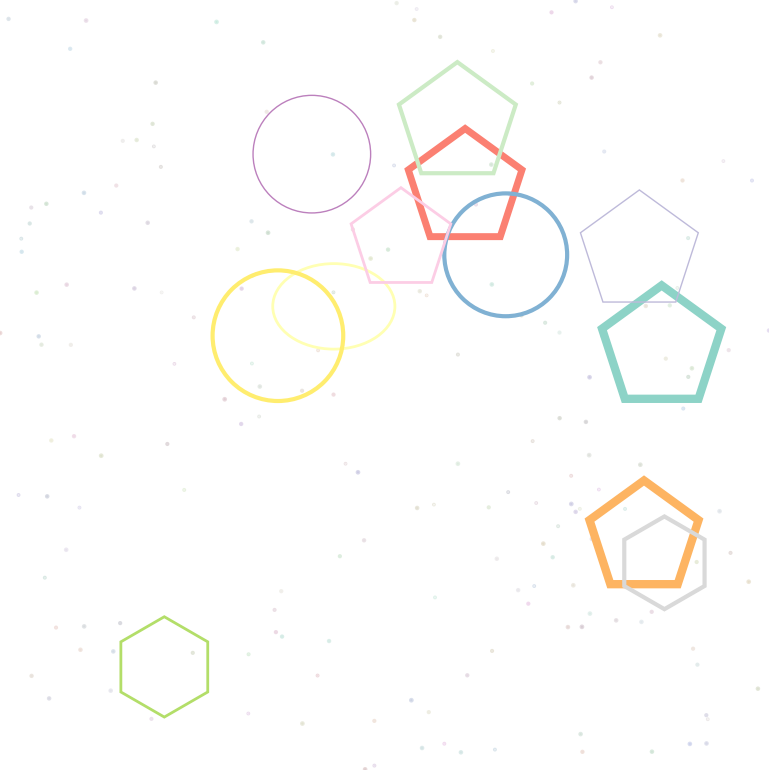[{"shape": "pentagon", "thickness": 3, "radius": 0.41, "center": [0.859, 0.548]}, {"shape": "oval", "thickness": 1, "radius": 0.4, "center": [0.434, 0.602]}, {"shape": "pentagon", "thickness": 0.5, "radius": 0.4, "center": [0.83, 0.673]}, {"shape": "pentagon", "thickness": 2.5, "radius": 0.39, "center": [0.604, 0.755]}, {"shape": "circle", "thickness": 1.5, "radius": 0.4, "center": [0.657, 0.669]}, {"shape": "pentagon", "thickness": 3, "radius": 0.37, "center": [0.836, 0.302]}, {"shape": "hexagon", "thickness": 1, "radius": 0.33, "center": [0.213, 0.134]}, {"shape": "pentagon", "thickness": 1, "radius": 0.34, "center": [0.521, 0.688]}, {"shape": "hexagon", "thickness": 1.5, "radius": 0.3, "center": [0.863, 0.269]}, {"shape": "circle", "thickness": 0.5, "radius": 0.38, "center": [0.405, 0.8]}, {"shape": "pentagon", "thickness": 1.5, "radius": 0.4, "center": [0.594, 0.84]}, {"shape": "circle", "thickness": 1.5, "radius": 0.42, "center": [0.361, 0.564]}]